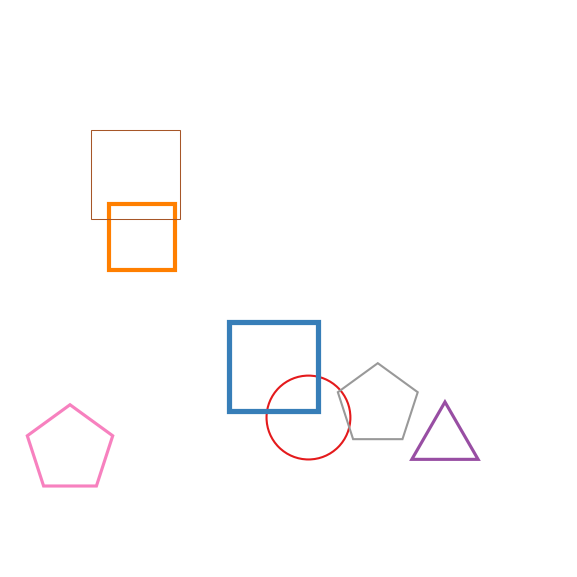[{"shape": "circle", "thickness": 1, "radius": 0.36, "center": [0.534, 0.276]}, {"shape": "square", "thickness": 2.5, "radius": 0.39, "center": [0.474, 0.364]}, {"shape": "triangle", "thickness": 1.5, "radius": 0.33, "center": [0.77, 0.237]}, {"shape": "square", "thickness": 2, "radius": 0.29, "center": [0.246, 0.589]}, {"shape": "square", "thickness": 0.5, "radius": 0.39, "center": [0.234, 0.698]}, {"shape": "pentagon", "thickness": 1.5, "radius": 0.39, "center": [0.121, 0.22]}, {"shape": "pentagon", "thickness": 1, "radius": 0.36, "center": [0.654, 0.298]}]